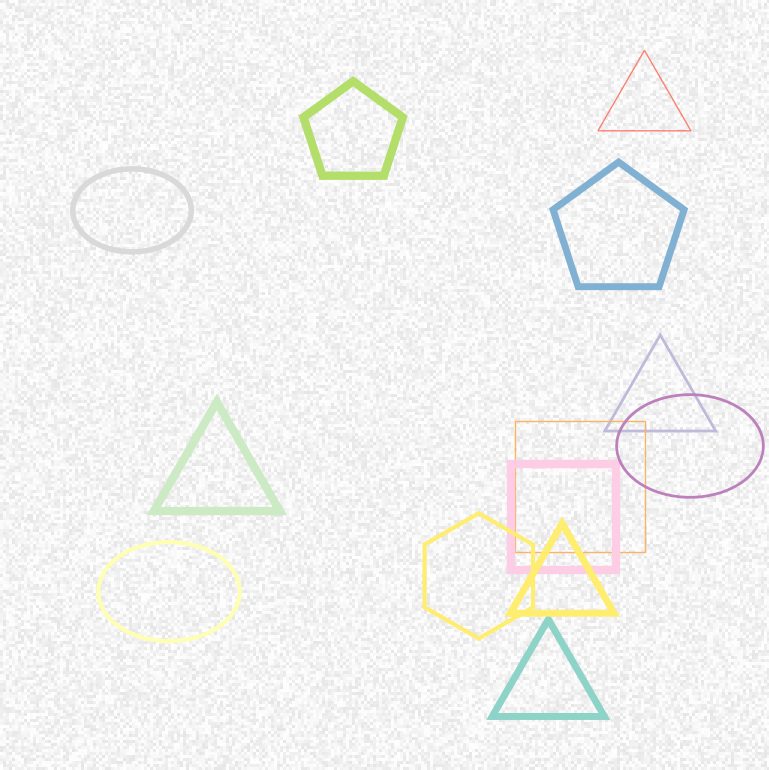[{"shape": "triangle", "thickness": 2.5, "radius": 0.42, "center": [0.712, 0.112]}, {"shape": "oval", "thickness": 1.5, "radius": 0.46, "center": [0.22, 0.232]}, {"shape": "triangle", "thickness": 1, "radius": 0.42, "center": [0.857, 0.482]}, {"shape": "triangle", "thickness": 0.5, "radius": 0.35, "center": [0.837, 0.865]}, {"shape": "pentagon", "thickness": 2.5, "radius": 0.45, "center": [0.803, 0.7]}, {"shape": "square", "thickness": 0.5, "radius": 0.42, "center": [0.753, 0.368]}, {"shape": "pentagon", "thickness": 3, "radius": 0.34, "center": [0.459, 0.827]}, {"shape": "square", "thickness": 3, "radius": 0.34, "center": [0.732, 0.328]}, {"shape": "oval", "thickness": 2, "radius": 0.38, "center": [0.171, 0.727]}, {"shape": "oval", "thickness": 1, "radius": 0.48, "center": [0.896, 0.421]}, {"shape": "triangle", "thickness": 3, "radius": 0.47, "center": [0.282, 0.384]}, {"shape": "hexagon", "thickness": 1.5, "radius": 0.41, "center": [0.622, 0.252]}, {"shape": "triangle", "thickness": 2.5, "radius": 0.39, "center": [0.73, 0.242]}]